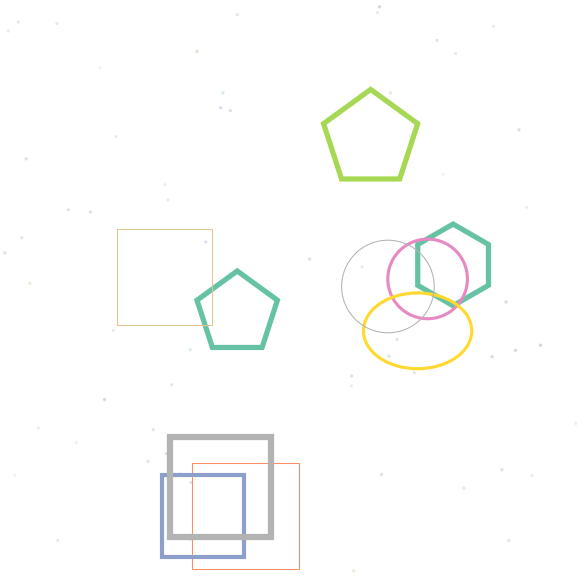[{"shape": "hexagon", "thickness": 2.5, "radius": 0.35, "center": [0.785, 0.54]}, {"shape": "pentagon", "thickness": 2.5, "radius": 0.37, "center": [0.411, 0.457]}, {"shape": "square", "thickness": 0.5, "radius": 0.46, "center": [0.425, 0.106]}, {"shape": "square", "thickness": 2, "radius": 0.36, "center": [0.351, 0.106]}, {"shape": "circle", "thickness": 1.5, "radius": 0.34, "center": [0.74, 0.516]}, {"shape": "pentagon", "thickness": 2.5, "radius": 0.43, "center": [0.642, 0.759]}, {"shape": "oval", "thickness": 1.5, "radius": 0.47, "center": [0.723, 0.426]}, {"shape": "square", "thickness": 0.5, "radius": 0.41, "center": [0.285, 0.52]}, {"shape": "circle", "thickness": 0.5, "radius": 0.4, "center": [0.672, 0.503]}, {"shape": "square", "thickness": 3, "radius": 0.43, "center": [0.382, 0.155]}]